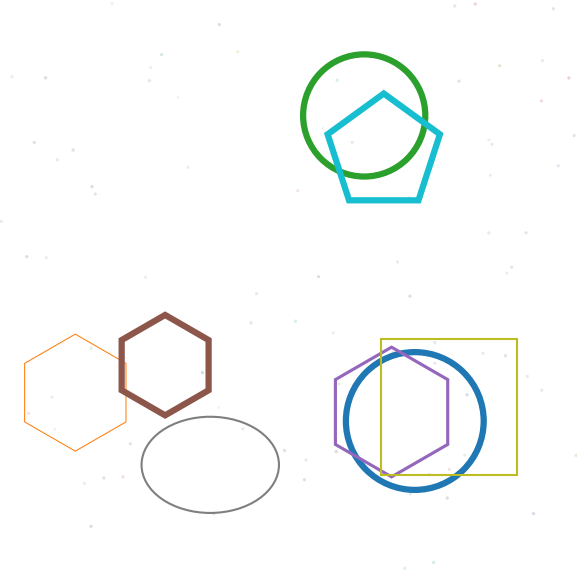[{"shape": "circle", "thickness": 3, "radius": 0.6, "center": [0.718, 0.27]}, {"shape": "hexagon", "thickness": 0.5, "radius": 0.51, "center": [0.13, 0.319]}, {"shape": "circle", "thickness": 3, "radius": 0.53, "center": [0.631, 0.799]}, {"shape": "hexagon", "thickness": 1.5, "radius": 0.56, "center": [0.678, 0.286]}, {"shape": "hexagon", "thickness": 3, "radius": 0.43, "center": [0.286, 0.367]}, {"shape": "oval", "thickness": 1, "radius": 0.59, "center": [0.364, 0.194]}, {"shape": "square", "thickness": 1, "radius": 0.59, "center": [0.777, 0.294]}, {"shape": "pentagon", "thickness": 3, "radius": 0.51, "center": [0.665, 0.735]}]